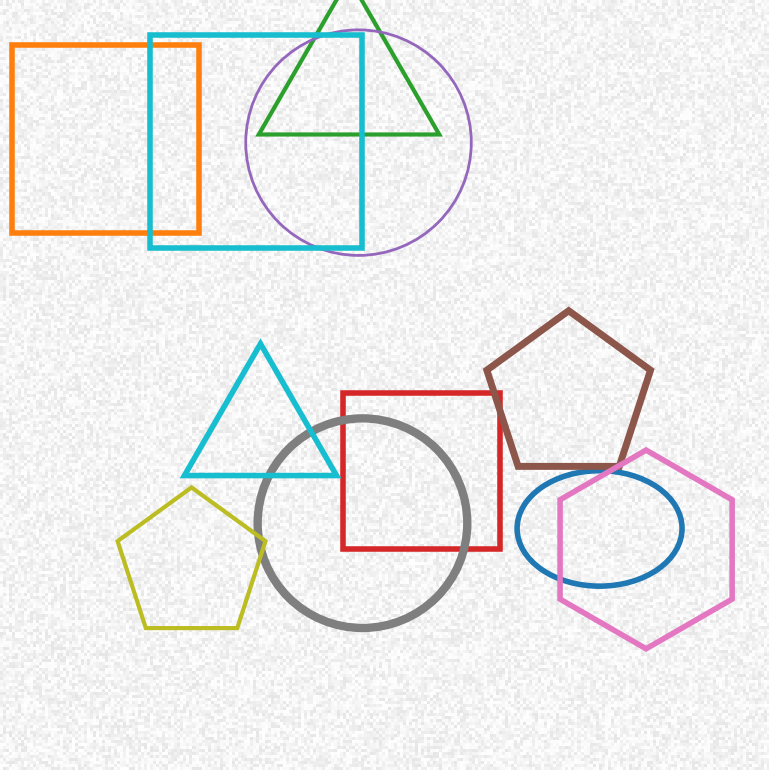[{"shape": "oval", "thickness": 2, "radius": 0.54, "center": [0.779, 0.314]}, {"shape": "square", "thickness": 2, "radius": 0.61, "center": [0.137, 0.819]}, {"shape": "triangle", "thickness": 1.5, "radius": 0.68, "center": [0.453, 0.893]}, {"shape": "square", "thickness": 2, "radius": 0.51, "center": [0.547, 0.388]}, {"shape": "circle", "thickness": 1, "radius": 0.73, "center": [0.466, 0.815]}, {"shape": "pentagon", "thickness": 2.5, "radius": 0.56, "center": [0.739, 0.485]}, {"shape": "hexagon", "thickness": 2, "radius": 0.65, "center": [0.839, 0.286]}, {"shape": "circle", "thickness": 3, "radius": 0.68, "center": [0.471, 0.321]}, {"shape": "pentagon", "thickness": 1.5, "radius": 0.5, "center": [0.249, 0.266]}, {"shape": "triangle", "thickness": 2, "radius": 0.57, "center": [0.338, 0.439]}, {"shape": "square", "thickness": 2, "radius": 0.69, "center": [0.333, 0.816]}]